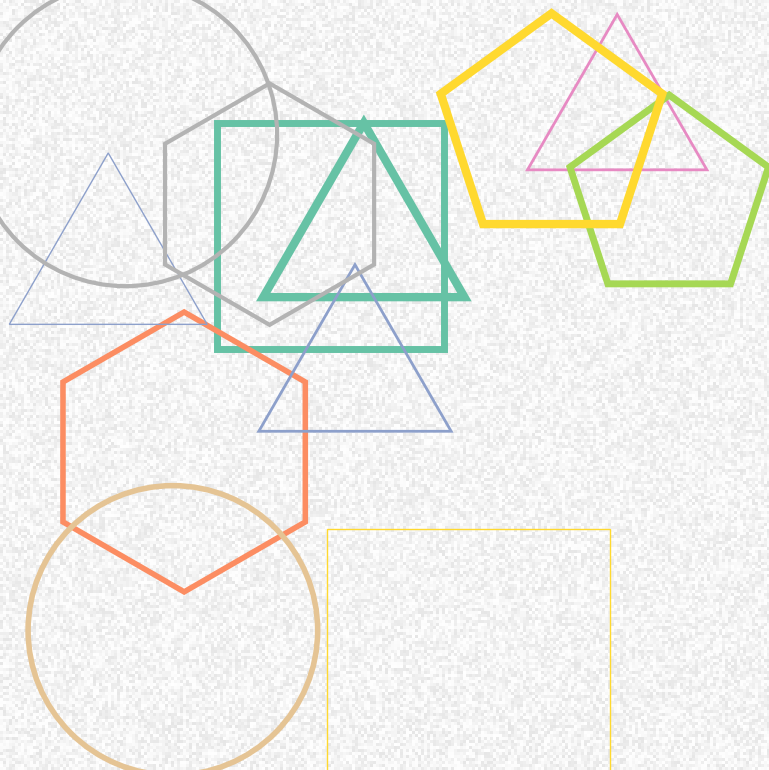[{"shape": "triangle", "thickness": 3, "radius": 0.75, "center": [0.473, 0.69]}, {"shape": "square", "thickness": 2.5, "radius": 0.73, "center": [0.429, 0.694]}, {"shape": "hexagon", "thickness": 2, "radius": 0.91, "center": [0.239, 0.413]}, {"shape": "triangle", "thickness": 1, "radius": 0.72, "center": [0.461, 0.512]}, {"shape": "triangle", "thickness": 0.5, "radius": 0.74, "center": [0.141, 0.653]}, {"shape": "triangle", "thickness": 1, "radius": 0.67, "center": [0.802, 0.847]}, {"shape": "pentagon", "thickness": 2.5, "radius": 0.68, "center": [0.869, 0.741]}, {"shape": "pentagon", "thickness": 3, "radius": 0.76, "center": [0.716, 0.831]}, {"shape": "square", "thickness": 0.5, "radius": 0.92, "center": [0.608, 0.128]}, {"shape": "circle", "thickness": 2, "radius": 0.94, "center": [0.225, 0.181]}, {"shape": "circle", "thickness": 1.5, "radius": 0.99, "center": [0.163, 0.825]}, {"shape": "hexagon", "thickness": 1.5, "radius": 0.78, "center": [0.35, 0.735]}]